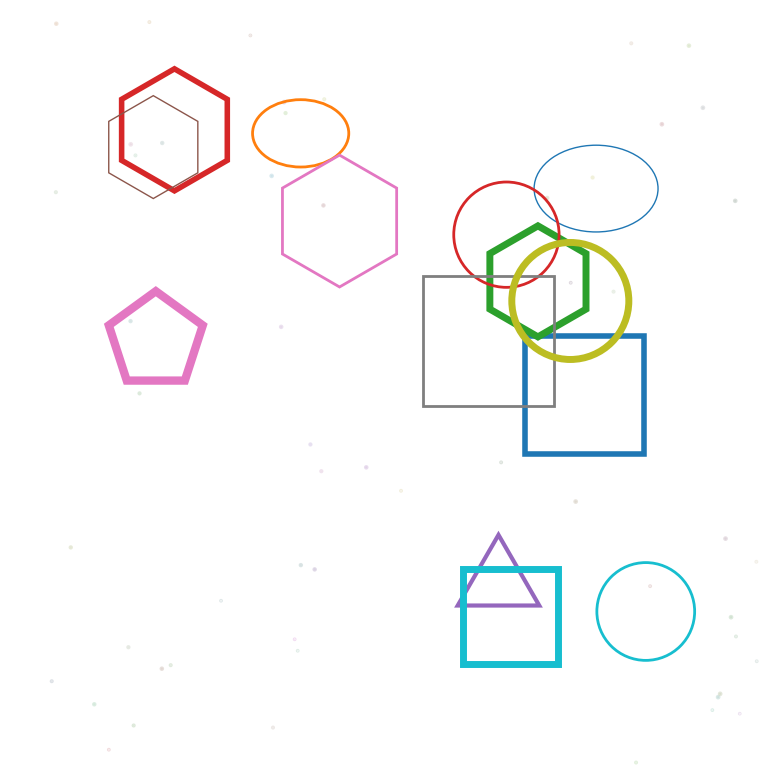[{"shape": "square", "thickness": 2, "radius": 0.39, "center": [0.759, 0.487]}, {"shape": "oval", "thickness": 0.5, "radius": 0.4, "center": [0.774, 0.755]}, {"shape": "oval", "thickness": 1, "radius": 0.31, "center": [0.39, 0.827]}, {"shape": "hexagon", "thickness": 2.5, "radius": 0.36, "center": [0.699, 0.635]}, {"shape": "hexagon", "thickness": 2, "radius": 0.4, "center": [0.227, 0.831]}, {"shape": "circle", "thickness": 1, "radius": 0.34, "center": [0.658, 0.695]}, {"shape": "triangle", "thickness": 1.5, "radius": 0.31, "center": [0.647, 0.244]}, {"shape": "hexagon", "thickness": 0.5, "radius": 0.33, "center": [0.199, 0.809]}, {"shape": "pentagon", "thickness": 3, "radius": 0.32, "center": [0.202, 0.558]}, {"shape": "hexagon", "thickness": 1, "radius": 0.43, "center": [0.441, 0.713]}, {"shape": "square", "thickness": 1, "radius": 0.42, "center": [0.634, 0.557]}, {"shape": "circle", "thickness": 2.5, "radius": 0.38, "center": [0.741, 0.609]}, {"shape": "square", "thickness": 2.5, "radius": 0.31, "center": [0.663, 0.199]}, {"shape": "circle", "thickness": 1, "radius": 0.32, "center": [0.839, 0.206]}]